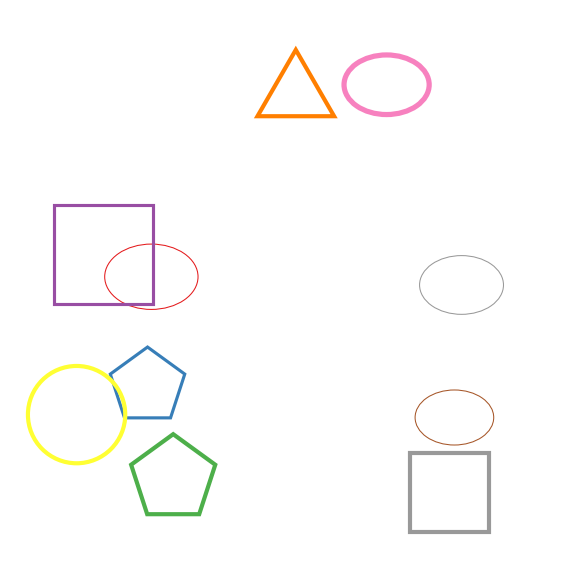[{"shape": "oval", "thickness": 0.5, "radius": 0.4, "center": [0.262, 0.52]}, {"shape": "pentagon", "thickness": 1.5, "radius": 0.34, "center": [0.255, 0.33]}, {"shape": "pentagon", "thickness": 2, "radius": 0.38, "center": [0.3, 0.171]}, {"shape": "square", "thickness": 1.5, "radius": 0.43, "center": [0.179, 0.559]}, {"shape": "triangle", "thickness": 2, "radius": 0.38, "center": [0.512, 0.836]}, {"shape": "circle", "thickness": 2, "radius": 0.42, "center": [0.133, 0.281]}, {"shape": "oval", "thickness": 0.5, "radius": 0.34, "center": [0.787, 0.276]}, {"shape": "oval", "thickness": 2.5, "radius": 0.37, "center": [0.669, 0.852]}, {"shape": "square", "thickness": 2, "radius": 0.34, "center": [0.779, 0.147]}, {"shape": "oval", "thickness": 0.5, "radius": 0.36, "center": [0.799, 0.506]}]